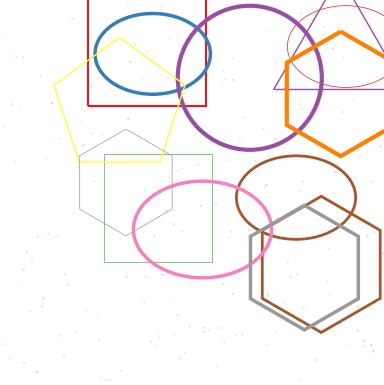[{"shape": "square", "thickness": 1.5, "radius": 0.76, "center": [0.382, 0.876]}, {"shape": "oval", "thickness": 0.5, "radius": 0.76, "center": [0.898, 0.879]}, {"shape": "oval", "thickness": 2.5, "radius": 0.75, "center": [0.397, 0.86]}, {"shape": "square", "thickness": 0.5, "radius": 0.7, "center": [0.411, 0.46]}, {"shape": "triangle", "thickness": 1, "radius": 0.99, "center": [0.882, 0.867]}, {"shape": "circle", "thickness": 3, "radius": 0.94, "center": [0.649, 0.798]}, {"shape": "hexagon", "thickness": 3, "radius": 0.81, "center": [0.885, 0.756]}, {"shape": "pentagon", "thickness": 1, "radius": 0.89, "center": [0.31, 0.724]}, {"shape": "oval", "thickness": 2, "radius": 0.77, "center": [0.769, 0.487]}, {"shape": "hexagon", "thickness": 2, "radius": 0.88, "center": [0.834, 0.313]}, {"shape": "oval", "thickness": 2.5, "radius": 0.9, "center": [0.526, 0.404]}, {"shape": "hexagon", "thickness": 2.5, "radius": 0.81, "center": [0.791, 0.305]}, {"shape": "hexagon", "thickness": 0.5, "radius": 0.69, "center": [0.327, 0.526]}]